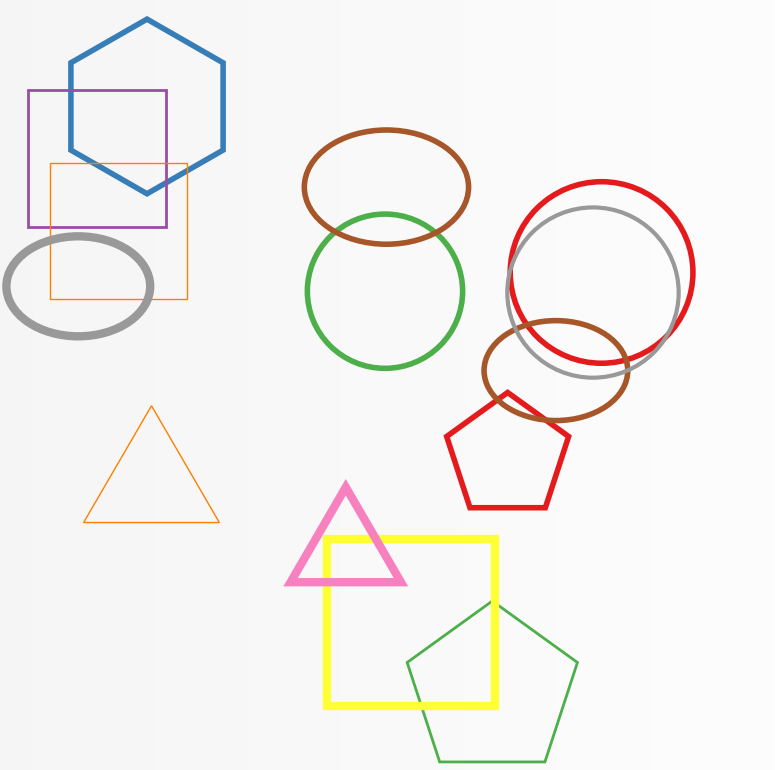[{"shape": "pentagon", "thickness": 2, "radius": 0.41, "center": [0.655, 0.408]}, {"shape": "circle", "thickness": 2, "radius": 0.59, "center": [0.776, 0.646]}, {"shape": "hexagon", "thickness": 2, "radius": 0.57, "center": [0.19, 0.862]}, {"shape": "circle", "thickness": 2, "radius": 0.5, "center": [0.497, 0.622]}, {"shape": "pentagon", "thickness": 1, "radius": 0.58, "center": [0.635, 0.104]}, {"shape": "square", "thickness": 1, "radius": 0.45, "center": [0.126, 0.794]}, {"shape": "triangle", "thickness": 0.5, "radius": 0.51, "center": [0.195, 0.372]}, {"shape": "square", "thickness": 0.5, "radius": 0.44, "center": [0.153, 0.7]}, {"shape": "square", "thickness": 3, "radius": 0.54, "center": [0.53, 0.191]}, {"shape": "oval", "thickness": 2, "radius": 0.46, "center": [0.717, 0.519]}, {"shape": "oval", "thickness": 2, "radius": 0.53, "center": [0.499, 0.757]}, {"shape": "triangle", "thickness": 3, "radius": 0.41, "center": [0.446, 0.285]}, {"shape": "circle", "thickness": 1.5, "radius": 0.55, "center": [0.765, 0.62]}, {"shape": "oval", "thickness": 3, "radius": 0.46, "center": [0.101, 0.628]}]